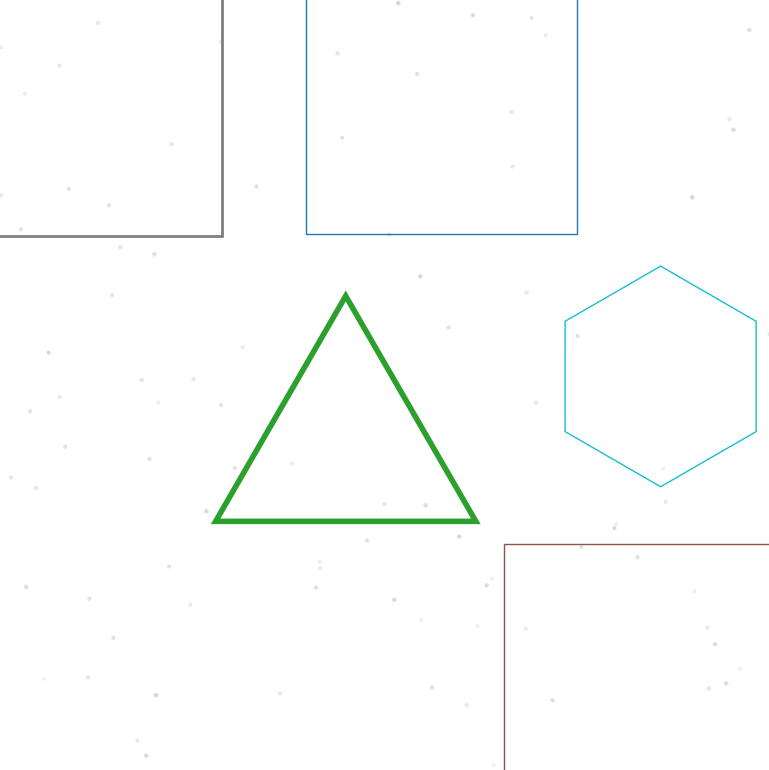[{"shape": "square", "thickness": 0.5, "radius": 0.88, "center": [0.574, 0.871]}, {"shape": "triangle", "thickness": 2, "radius": 0.98, "center": [0.449, 0.42]}, {"shape": "square", "thickness": 0.5, "radius": 0.9, "center": [0.834, 0.114]}, {"shape": "square", "thickness": 1, "radius": 0.87, "center": [0.114, 0.868]}, {"shape": "hexagon", "thickness": 0.5, "radius": 0.72, "center": [0.858, 0.511]}]